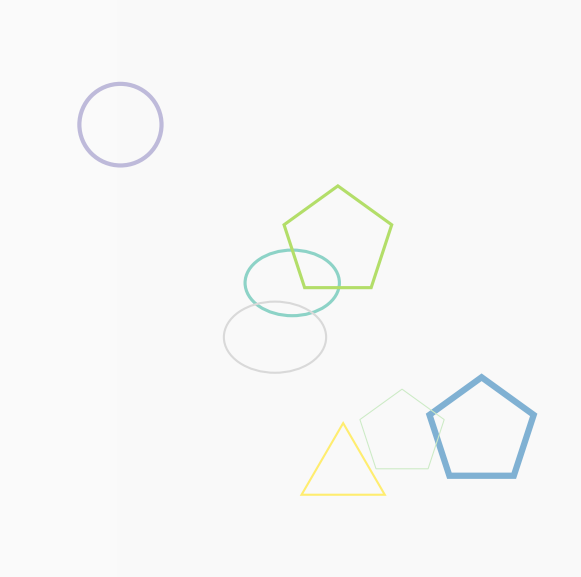[{"shape": "oval", "thickness": 1.5, "radius": 0.41, "center": [0.503, 0.509]}, {"shape": "circle", "thickness": 2, "radius": 0.35, "center": [0.207, 0.783]}, {"shape": "pentagon", "thickness": 3, "radius": 0.47, "center": [0.829, 0.252]}, {"shape": "pentagon", "thickness": 1.5, "radius": 0.49, "center": [0.581, 0.58]}, {"shape": "oval", "thickness": 1, "radius": 0.44, "center": [0.473, 0.415]}, {"shape": "pentagon", "thickness": 0.5, "radius": 0.38, "center": [0.692, 0.249]}, {"shape": "triangle", "thickness": 1, "radius": 0.41, "center": [0.59, 0.184]}]